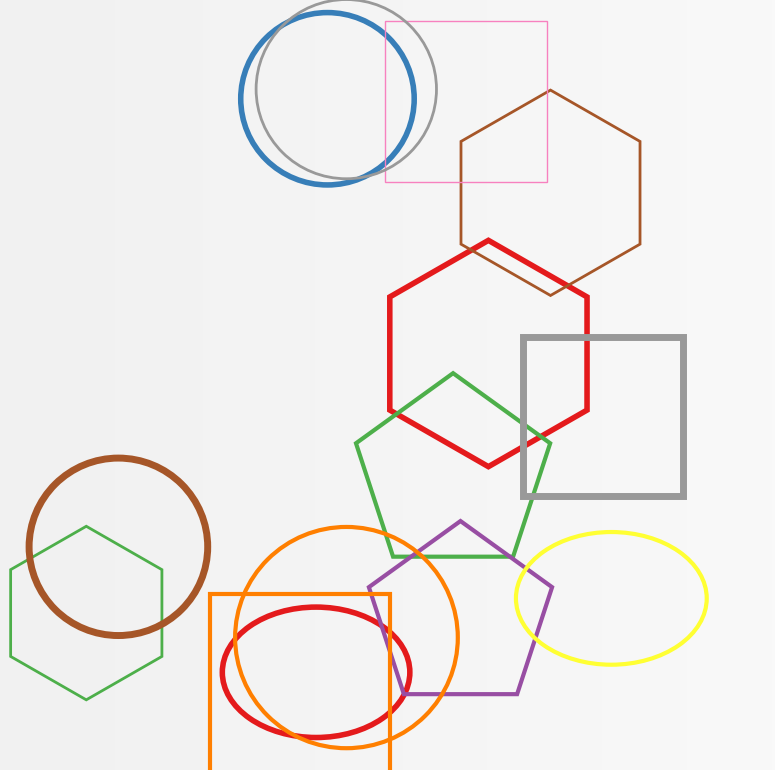[{"shape": "oval", "thickness": 2, "radius": 0.6, "center": [0.408, 0.127]}, {"shape": "hexagon", "thickness": 2, "radius": 0.73, "center": [0.63, 0.541]}, {"shape": "circle", "thickness": 2, "radius": 0.56, "center": [0.423, 0.872]}, {"shape": "hexagon", "thickness": 1, "radius": 0.56, "center": [0.111, 0.204]}, {"shape": "pentagon", "thickness": 1.5, "radius": 0.66, "center": [0.585, 0.384]}, {"shape": "pentagon", "thickness": 1.5, "radius": 0.62, "center": [0.594, 0.199]}, {"shape": "circle", "thickness": 1.5, "radius": 0.72, "center": [0.447, 0.172]}, {"shape": "square", "thickness": 1.5, "radius": 0.58, "center": [0.388, 0.113]}, {"shape": "oval", "thickness": 1.5, "radius": 0.62, "center": [0.789, 0.223]}, {"shape": "circle", "thickness": 2.5, "radius": 0.58, "center": [0.153, 0.29]}, {"shape": "hexagon", "thickness": 1, "radius": 0.67, "center": [0.71, 0.75]}, {"shape": "square", "thickness": 0.5, "radius": 0.52, "center": [0.601, 0.868]}, {"shape": "circle", "thickness": 1, "radius": 0.58, "center": [0.447, 0.884]}, {"shape": "square", "thickness": 2.5, "radius": 0.52, "center": [0.778, 0.459]}]